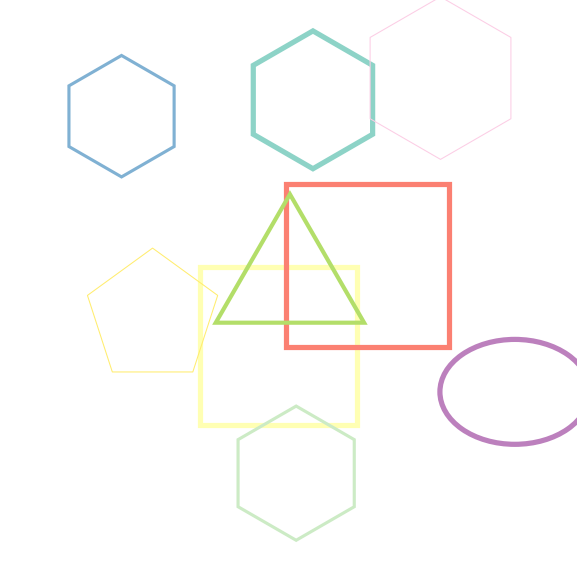[{"shape": "hexagon", "thickness": 2.5, "radius": 0.6, "center": [0.542, 0.826]}, {"shape": "square", "thickness": 2.5, "radius": 0.68, "center": [0.482, 0.4]}, {"shape": "square", "thickness": 2.5, "radius": 0.71, "center": [0.637, 0.54]}, {"shape": "hexagon", "thickness": 1.5, "radius": 0.53, "center": [0.21, 0.798]}, {"shape": "triangle", "thickness": 2, "radius": 0.74, "center": [0.502, 0.515]}, {"shape": "hexagon", "thickness": 0.5, "radius": 0.7, "center": [0.763, 0.864]}, {"shape": "oval", "thickness": 2.5, "radius": 0.65, "center": [0.892, 0.321]}, {"shape": "hexagon", "thickness": 1.5, "radius": 0.58, "center": [0.513, 0.18]}, {"shape": "pentagon", "thickness": 0.5, "radius": 0.59, "center": [0.264, 0.451]}]